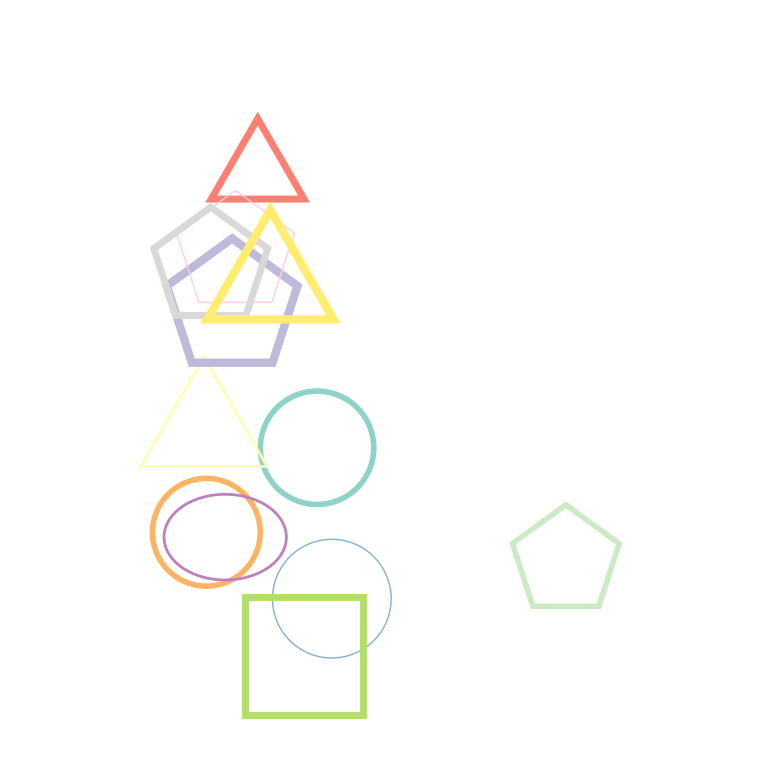[{"shape": "circle", "thickness": 2, "radius": 0.37, "center": [0.412, 0.418]}, {"shape": "triangle", "thickness": 1, "radius": 0.47, "center": [0.265, 0.442]}, {"shape": "pentagon", "thickness": 3, "radius": 0.45, "center": [0.301, 0.601]}, {"shape": "triangle", "thickness": 2.5, "radius": 0.35, "center": [0.335, 0.776]}, {"shape": "circle", "thickness": 0.5, "radius": 0.39, "center": [0.431, 0.223]}, {"shape": "circle", "thickness": 2, "radius": 0.35, "center": [0.268, 0.309]}, {"shape": "square", "thickness": 2.5, "radius": 0.38, "center": [0.395, 0.148]}, {"shape": "pentagon", "thickness": 0.5, "radius": 0.4, "center": [0.306, 0.672]}, {"shape": "pentagon", "thickness": 2.5, "radius": 0.39, "center": [0.274, 0.653]}, {"shape": "oval", "thickness": 1, "radius": 0.4, "center": [0.292, 0.302]}, {"shape": "pentagon", "thickness": 2, "radius": 0.36, "center": [0.735, 0.272]}, {"shape": "triangle", "thickness": 3, "radius": 0.47, "center": [0.351, 0.633]}]